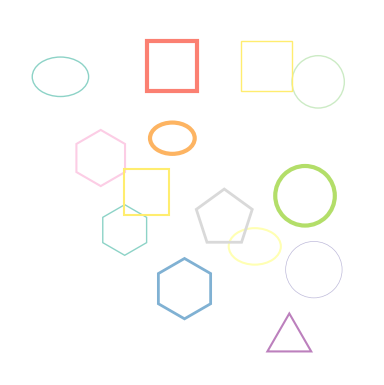[{"shape": "oval", "thickness": 1, "radius": 0.37, "center": [0.157, 0.801]}, {"shape": "hexagon", "thickness": 1, "radius": 0.33, "center": [0.324, 0.403]}, {"shape": "oval", "thickness": 1.5, "radius": 0.34, "center": [0.662, 0.36]}, {"shape": "circle", "thickness": 0.5, "radius": 0.37, "center": [0.815, 0.3]}, {"shape": "square", "thickness": 3, "radius": 0.33, "center": [0.447, 0.829]}, {"shape": "hexagon", "thickness": 2, "radius": 0.39, "center": [0.479, 0.25]}, {"shape": "oval", "thickness": 3, "radius": 0.29, "center": [0.448, 0.641]}, {"shape": "circle", "thickness": 3, "radius": 0.39, "center": [0.792, 0.491]}, {"shape": "hexagon", "thickness": 1.5, "radius": 0.36, "center": [0.262, 0.59]}, {"shape": "pentagon", "thickness": 2, "radius": 0.38, "center": [0.583, 0.433]}, {"shape": "triangle", "thickness": 1.5, "radius": 0.33, "center": [0.751, 0.12]}, {"shape": "circle", "thickness": 1, "radius": 0.34, "center": [0.826, 0.787]}, {"shape": "square", "thickness": 1.5, "radius": 0.29, "center": [0.38, 0.501]}, {"shape": "square", "thickness": 1, "radius": 0.33, "center": [0.692, 0.829]}]